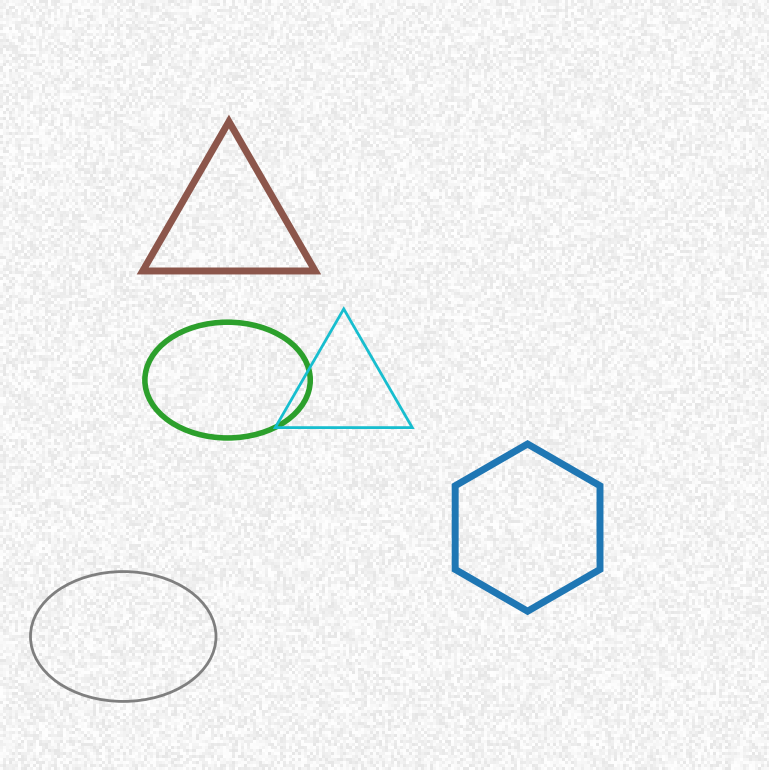[{"shape": "hexagon", "thickness": 2.5, "radius": 0.54, "center": [0.685, 0.315]}, {"shape": "oval", "thickness": 2, "radius": 0.54, "center": [0.296, 0.506]}, {"shape": "triangle", "thickness": 2.5, "radius": 0.65, "center": [0.297, 0.713]}, {"shape": "oval", "thickness": 1, "radius": 0.6, "center": [0.16, 0.173]}, {"shape": "triangle", "thickness": 1, "radius": 0.51, "center": [0.446, 0.496]}]